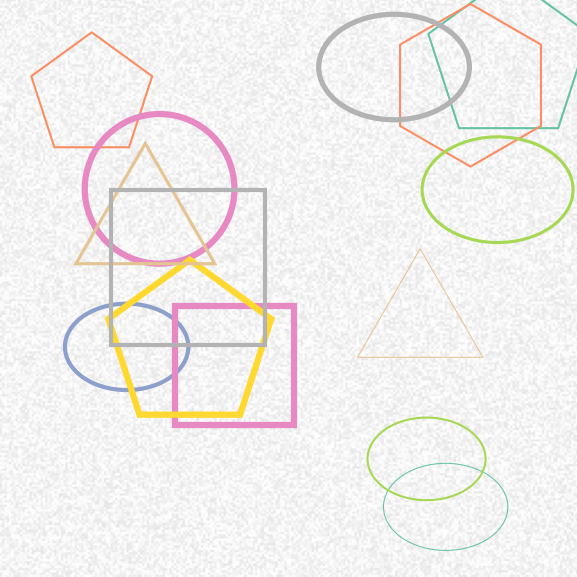[{"shape": "oval", "thickness": 0.5, "radius": 0.54, "center": [0.772, 0.121]}, {"shape": "pentagon", "thickness": 1, "radius": 0.73, "center": [0.881, 0.895]}, {"shape": "hexagon", "thickness": 1, "radius": 0.7, "center": [0.815, 0.851]}, {"shape": "pentagon", "thickness": 1, "radius": 0.55, "center": [0.159, 0.833]}, {"shape": "oval", "thickness": 2, "radius": 0.53, "center": [0.219, 0.398]}, {"shape": "circle", "thickness": 3, "radius": 0.65, "center": [0.276, 0.672]}, {"shape": "square", "thickness": 3, "radius": 0.52, "center": [0.406, 0.366]}, {"shape": "oval", "thickness": 1.5, "radius": 0.65, "center": [0.862, 0.671]}, {"shape": "oval", "thickness": 1, "radius": 0.51, "center": [0.739, 0.205]}, {"shape": "pentagon", "thickness": 3, "radius": 0.74, "center": [0.329, 0.401]}, {"shape": "triangle", "thickness": 1.5, "radius": 0.69, "center": [0.252, 0.612]}, {"shape": "triangle", "thickness": 0.5, "radius": 0.63, "center": [0.728, 0.443]}, {"shape": "oval", "thickness": 2.5, "radius": 0.65, "center": [0.682, 0.883]}, {"shape": "square", "thickness": 2, "radius": 0.67, "center": [0.326, 0.536]}]